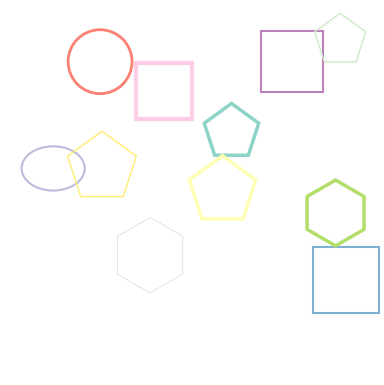[{"shape": "pentagon", "thickness": 2.5, "radius": 0.37, "center": [0.601, 0.657]}, {"shape": "pentagon", "thickness": 2.5, "radius": 0.45, "center": [0.578, 0.505]}, {"shape": "oval", "thickness": 1.5, "radius": 0.41, "center": [0.138, 0.563]}, {"shape": "circle", "thickness": 2, "radius": 0.42, "center": [0.26, 0.84]}, {"shape": "square", "thickness": 1.5, "radius": 0.43, "center": [0.899, 0.273]}, {"shape": "hexagon", "thickness": 2.5, "radius": 0.43, "center": [0.872, 0.447]}, {"shape": "square", "thickness": 3, "radius": 0.37, "center": [0.427, 0.763]}, {"shape": "hexagon", "thickness": 0.5, "radius": 0.49, "center": [0.39, 0.337]}, {"shape": "square", "thickness": 1.5, "radius": 0.4, "center": [0.758, 0.84]}, {"shape": "pentagon", "thickness": 1, "radius": 0.35, "center": [0.884, 0.896]}, {"shape": "pentagon", "thickness": 1, "radius": 0.47, "center": [0.265, 0.565]}]